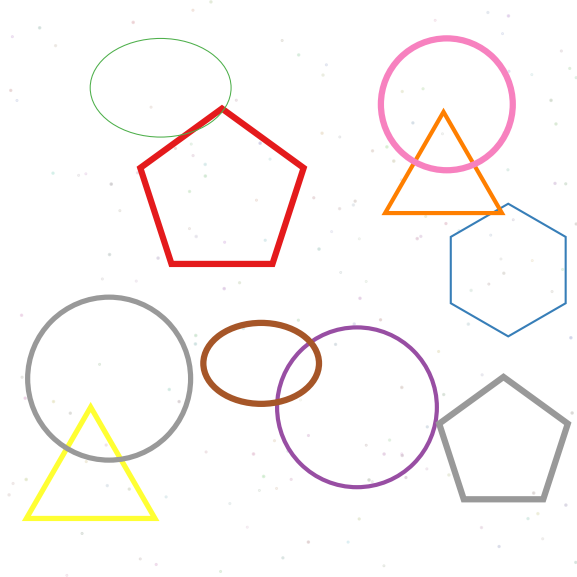[{"shape": "pentagon", "thickness": 3, "radius": 0.74, "center": [0.384, 0.662]}, {"shape": "hexagon", "thickness": 1, "radius": 0.57, "center": [0.88, 0.531]}, {"shape": "oval", "thickness": 0.5, "radius": 0.61, "center": [0.278, 0.847]}, {"shape": "circle", "thickness": 2, "radius": 0.69, "center": [0.618, 0.294]}, {"shape": "triangle", "thickness": 2, "radius": 0.58, "center": [0.768, 0.689]}, {"shape": "triangle", "thickness": 2.5, "radius": 0.64, "center": [0.157, 0.166]}, {"shape": "oval", "thickness": 3, "radius": 0.5, "center": [0.452, 0.37]}, {"shape": "circle", "thickness": 3, "radius": 0.57, "center": [0.774, 0.819]}, {"shape": "pentagon", "thickness": 3, "radius": 0.59, "center": [0.872, 0.229]}, {"shape": "circle", "thickness": 2.5, "radius": 0.71, "center": [0.189, 0.343]}]